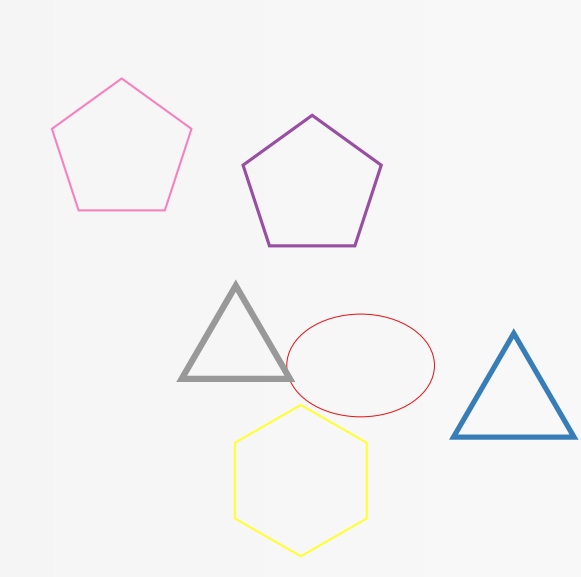[{"shape": "oval", "thickness": 0.5, "radius": 0.64, "center": [0.62, 0.366]}, {"shape": "triangle", "thickness": 2.5, "radius": 0.6, "center": [0.884, 0.302]}, {"shape": "pentagon", "thickness": 1.5, "radius": 0.62, "center": [0.537, 0.675]}, {"shape": "hexagon", "thickness": 1, "radius": 0.66, "center": [0.518, 0.167]}, {"shape": "pentagon", "thickness": 1, "radius": 0.63, "center": [0.209, 0.737]}, {"shape": "triangle", "thickness": 3, "radius": 0.54, "center": [0.406, 0.397]}]